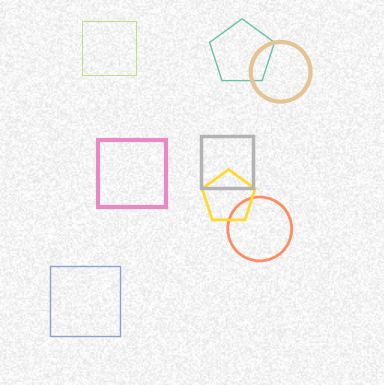[{"shape": "pentagon", "thickness": 1, "radius": 0.44, "center": [0.629, 0.862]}, {"shape": "circle", "thickness": 2, "radius": 0.41, "center": [0.675, 0.405]}, {"shape": "square", "thickness": 1, "radius": 0.46, "center": [0.221, 0.219]}, {"shape": "square", "thickness": 3, "radius": 0.44, "center": [0.343, 0.549]}, {"shape": "square", "thickness": 0.5, "radius": 0.35, "center": [0.283, 0.876]}, {"shape": "pentagon", "thickness": 2, "radius": 0.36, "center": [0.594, 0.487]}, {"shape": "circle", "thickness": 3, "radius": 0.39, "center": [0.729, 0.814]}, {"shape": "square", "thickness": 2.5, "radius": 0.34, "center": [0.589, 0.579]}]